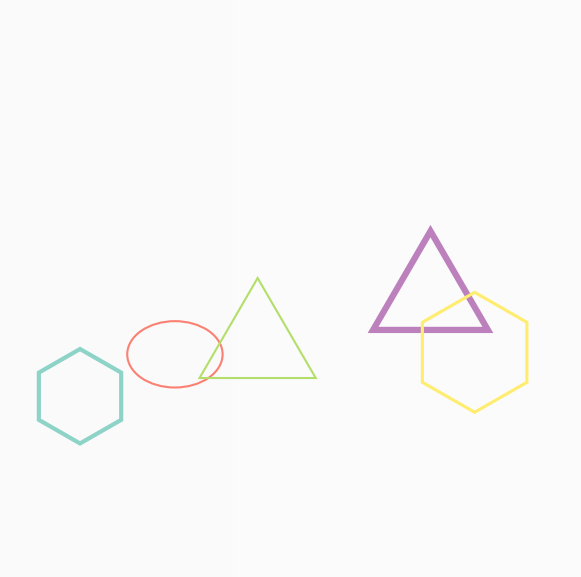[{"shape": "hexagon", "thickness": 2, "radius": 0.41, "center": [0.138, 0.313]}, {"shape": "oval", "thickness": 1, "radius": 0.41, "center": [0.301, 0.386]}, {"shape": "triangle", "thickness": 1, "radius": 0.58, "center": [0.443, 0.402]}, {"shape": "triangle", "thickness": 3, "radius": 0.57, "center": [0.741, 0.485]}, {"shape": "hexagon", "thickness": 1.5, "radius": 0.52, "center": [0.817, 0.389]}]